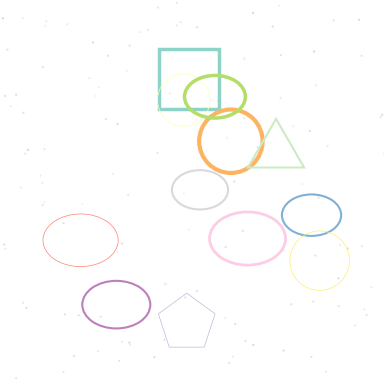[{"shape": "square", "thickness": 2.5, "radius": 0.39, "center": [0.49, 0.795]}, {"shape": "circle", "thickness": 0.5, "radius": 0.34, "center": [0.477, 0.74]}, {"shape": "pentagon", "thickness": 0.5, "radius": 0.39, "center": [0.485, 0.161]}, {"shape": "oval", "thickness": 0.5, "radius": 0.49, "center": [0.209, 0.376]}, {"shape": "oval", "thickness": 1.5, "radius": 0.38, "center": [0.809, 0.441]}, {"shape": "circle", "thickness": 3, "radius": 0.41, "center": [0.6, 0.633]}, {"shape": "oval", "thickness": 2.5, "radius": 0.4, "center": [0.558, 0.749]}, {"shape": "oval", "thickness": 2, "radius": 0.49, "center": [0.643, 0.38]}, {"shape": "oval", "thickness": 1.5, "radius": 0.37, "center": [0.52, 0.507]}, {"shape": "oval", "thickness": 1.5, "radius": 0.44, "center": [0.302, 0.209]}, {"shape": "triangle", "thickness": 1.5, "radius": 0.42, "center": [0.717, 0.607]}, {"shape": "circle", "thickness": 0.5, "radius": 0.39, "center": [0.83, 0.323]}]